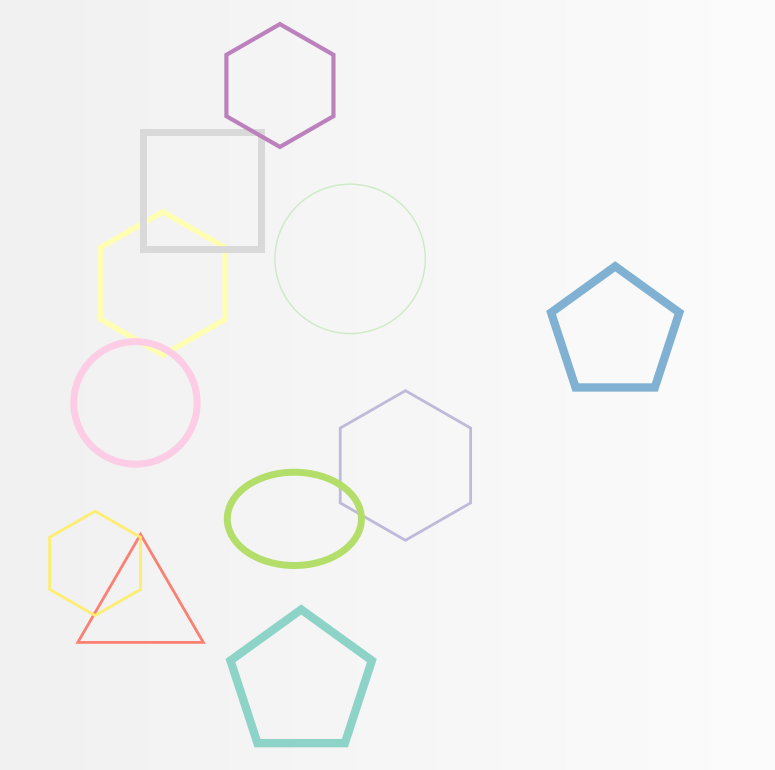[{"shape": "pentagon", "thickness": 3, "radius": 0.48, "center": [0.389, 0.113]}, {"shape": "hexagon", "thickness": 2, "radius": 0.46, "center": [0.21, 0.632]}, {"shape": "hexagon", "thickness": 1, "radius": 0.49, "center": [0.523, 0.395]}, {"shape": "triangle", "thickness": 1, "radius": 0.47, "center": [0.181, 0.212]}, {"shape": "pentagon", "thickness": 3, "radius": 0.43, "center": [0.794, 0.567]}, {"shape": "oval", "thickness": 2.5, "radius": 0.43, "center": [0.38, 0.326]}, {"shape": "circle", "thickness": 2.5, "radius": 0.4, "center": [0.175, 0.477]}, {"shape": "square", "thickness": 2.5, "radius": 0.38, "center": [0.261, 0.753]}, {"shape": "hexagon", "thickness": 1.5, "radius": 0.4, "center": [0.361, 0.889]}, {"shape": "circle", "thickness": 0.5, "radius": 0.49, "center": [0.452, 0.664]}, {"shape": "hexagon", "thickness": 1, "radius": 0.34, "center": [0.123, 0.268]}]